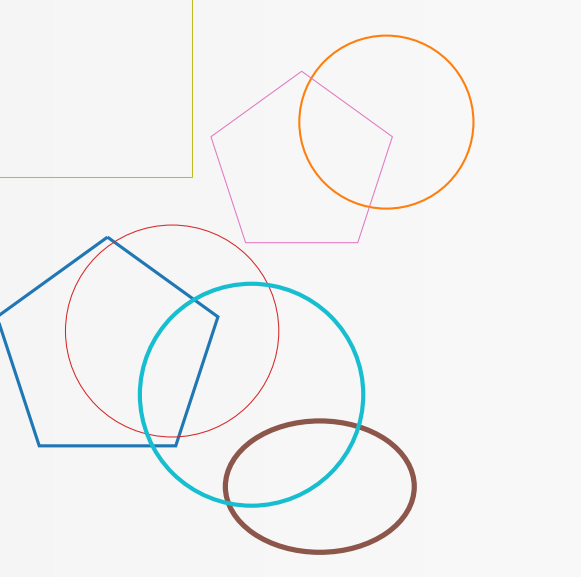[{"shape": "pentagon", "thickness": 1.5, "radius": 1.0, "center": [0.185, 0.389]}, {"shape": "circle", "thickness": 1, "radius": 0.75, "center": [0.665, 0.788]}, {"shape": "circle", "thickness": 0.5, "radius": 0.92, "center": [0.296, 0.426]}, {"shape": "oval", "thickness": 2.5, "radius": 0.81, "center": [0.55, 0.157]}, {"shape": "pentagon", "thickness": 0.5, "radius": 0.82, "center": [0.519, 0.712]}, {"shape": "square", "thickness": 0.5, "radius": 0.83, "center": [0.164, 0.859]}, {"shape": "circle", "thickness": 2, "radius": 0.96, "center": [0.433, 0.316]}]